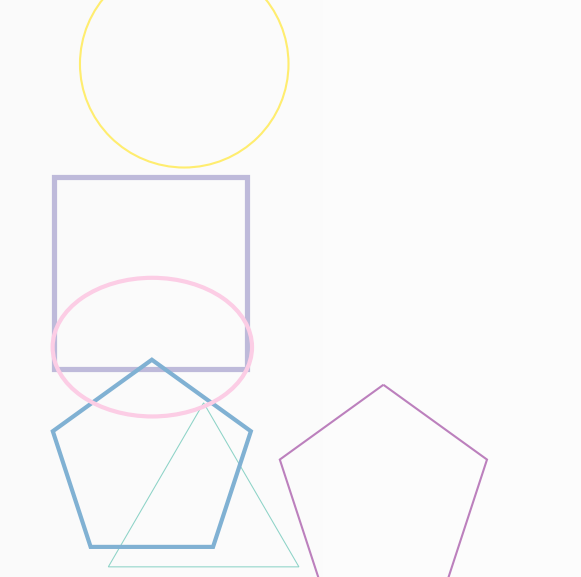[{"shape": "triangle", "thickness": 0.5, "radius": 0.95, "center": [0.35, 0.112]}, {"shape": "square", "thickness": 2.5, "radius": 0.83, "center": [0.26, 0.527]}, {"shape": "pentagon", "thickness": 2, "radius": 0.9, "center": [0.261, 0.197]}, {"shape": "oval", "thickness": 2, "radius": 0.86, "center": [0.262, 0.398]}, {"shape": "pentagon", "thickness": 1, "radius": 0.94, "center": [0.66, 0.145]}, {"shape": "circle", "thickness": 1, "radius": 0.9, "center": [0.317, 0.888]}]